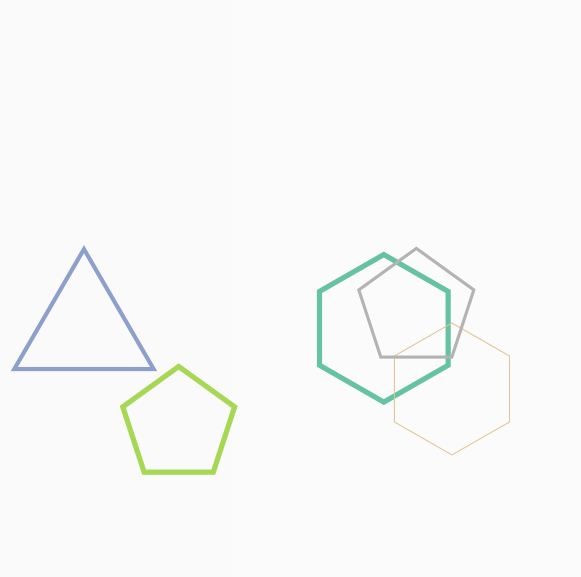[{"shape": "hexagon", "thickness": 2.5, "radius": 0.64, "center": [0.66, 0.431]}, {"shape": "triangle", "thickness": 2, "radius": 0.69, "center": [0.144, 0.429]}, {"shape": "pentagon", "thickness": 2.5, "radius": 0.51, "center": [0.307, 0.263]}, {"shape": "hexagon", "thickness": 0.5, "radius": 0.57, "center": [0.778, 0.326]}, {"shape": "pentagon", "thickness": 1.5, "radius": 0.52, "center": [0.716, 0.465]}]